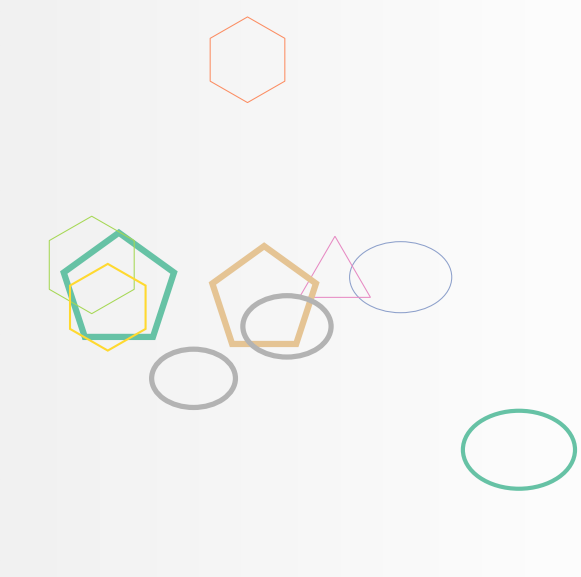[{"shape": "oval", "thickness": 2, "radius": 0.48, "center": [0.893, 0.22]}, {"shape": "pentagon", "thickness": 3, "radius": 0.5, "center": [0.205, 0.496]}, {"shape": "hexagon", "thickness": 0.5, "radius": 0.37, "center": [0.426, 0.896]}, {"shape": "oval", "thickness": 0.5, "radius": 0.44, "center": [0.689, 0.519]}, {"shape": "triangle", "thickness": 0.5, "radius": 0.35, "center": [0.576, 0.519]}, {"shape": "hexagon", "thickness": 0.5, "radius": 0.42, "center": [0.158, 0.54]}, {"shape": "hexagon", "thickness": 1, "radius": 0.38, "center": [0.185, 0.467]}, {"shape": "pentagon", "thickness": 3, "radius": 0.47, "center": [0.454, 0.479]}, {"shape": "oval", "thickness": 2.5, "radius": 0.36, "center": [0.333, 0.344]}, {"shape": "oval", "thickness": 2.5, "radius": 0.38, "center": [0.494, 0.434]}]